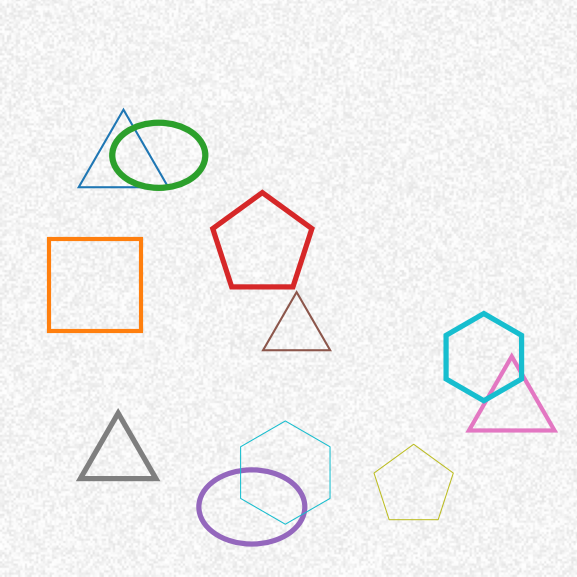[{"shape": "triangle", "thickness": 1, "radius": 0.45, "center": [0.214, 0.72]}, {"shape": "square", "thickness": 2, "radius": 0.4, "center": [0.164, 0.505]}, {"shape": "oval", "thickness": 3, "radius": 0.4, "center": [0.275, 0.73]}, {"shape": "pentagon", "thickness": 2.5, "radius": 0.45, "center": [0.454, 0.575]}, {"shape": "oval", "thickness": 2.5, "radius": 0.46, "center": [0.436, 0.121]}, {"shape": "triangle", "thickness": 1, "radius": 0.34, "center": [0.514, 0.426]}, {"shape": "triangle", "thickness": 2, "radius": 0.43, "center": [0.886, 0.296]}, {"shape": "triangle", "thickness": 2.5, "radius": 0.38, "center": [0.205, 0.208]}, {"shape": "pentagon", "thickness": 0.5, "radius": 0.36, "center": [0.716, 0.158]}, {"shape": "hexagon", "thickness": 0.5, "radius": 0.45, "center": [0.494, 0.181]}, {"shape": "hexagon", "thickness": 2.5, "radius": 0.38, "center": [0.838, 0.381]}]